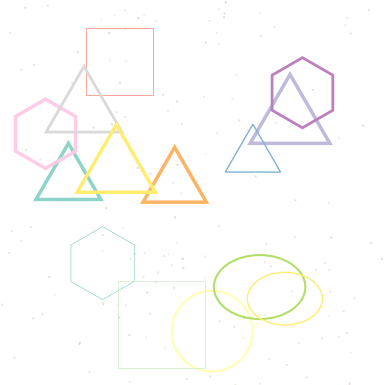[{"shape": "triangle", "thickness": 2.5, "radius": 0.49, "center": [0.178, 0.531]}, {"shape": "hexagon", "thickness": 0.5, "radius": 0.47, "center": [0.266, 0.316]}, {"shape": "circle", "thickness": 1.5, "radius": 0.52, "center": [0.551, 0.14]}, {"shape": "triangle", "thickness": 2.5, "radius": 0.6, "center": [0.753, 0.687]}, {"shape": "square", "thickness": 0.5, "radius": 0.43, "center": [0.31, 0.84]}, {"shape": "triangle", "thickness": 1, "radius": 0.41, "center": [0.657, 0.595]}, {"shape": "triangle", "thickness": 2.5, "radius": 0.48, "center": [0.454, 0.522]}, {"shape": "oval", "thickness": 1.5, "radius": 0.59, "center": [0.674, 0.254]}, {"shape": "hexagon", "thickness": 2.5, "radius": 0.45, "center": [0.118, 0.653]}, {"shape": "triangle", "thickness": 2, "radius": 0.57, "center": [0.218, 0.714]}, {"shape": "hexagon", "thickness": 2, "radius": 0.46, "center": [0.786, 0.759]}, {"shape": "square", "thickness": 0.5, "radius": 0.57, "center": [0.42, 0.157]}, {"shape": "triangle", "thickness": 2.5, "radius": 0.59, "center": [0.302, 0.559]}, {"shape": "oval", "thickness": 1, "radius": 0.49, "center": [0.74, 0.224]}]